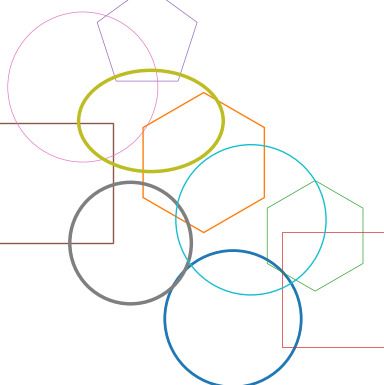[{"shape": "circle", "thickness": 2, "radius": 0.89, "center": [0.605, 0.172]}, {"shape": "hexagon", "thickness": 1, "radius": 0.91, "center": [0.529, 0.578]}, {"shape": "hexagon", "thickness": 0.5, "radius": 0.72, "center": [0.818, 0.387]}, {"shape": "square", "thickness": 0.5, "radius": 0.75, "center": [0.882, 0.249]}, {"shape": "pentagon", "thickness": 0.5, "radius": 0.68, "center": [0.382, 0.9]}, {"shape": "square", "thickness": 1, "radius": 0.78, "center": [0.137, 0.525]}, {"shape": "circle", "thickness": 0.5, "radius": 0.97, "center": [0.215, 0.774]}, {"shape": "circle", "thickness": 2.5, "radius": 0.79, "center": [0.339, 0.369]}, {"shape": "oval", "thickness": 2.5, "radius": 0.94, "center": [0.392, 0.686]}, {"shape": "circle", "thickness": 1, "radius": 0.98, "center": [0.652, 0.429]}]